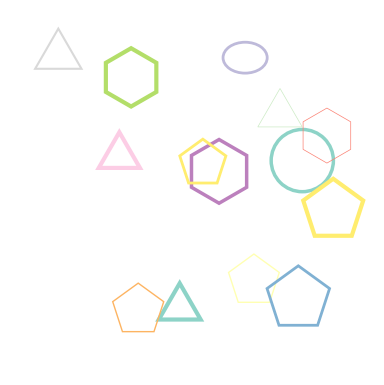[{"shape": "circle", "thickness": 2.5, "radius": 0.4, "center": [0.785, 0.583]}, {"shape": "triangle", "thickness": 3, "radius": 0.31, "center": [0.467, 0.201]}, {"shape": "pentagon", "thickness": 1, "radius": 0.35, "center": [0.66, 0.271]}, {"shape": "oval", "thickness": 2, "radius": 0.29, "center": [0.637, 0.85]}, {"shape": "hexagon", "thickness": 0.5, "radius": 0.36, "center": [0.849, 0.648]}, {"shape": "pentagon", "thickness": 2, "radius": 0.43, "center": [0.775, 0.224]}, {"shape": "pentagon", "thickness": 1, "radius": 0.35, "center": [0.359, 0.195]}, {"shape": "hexagon", "thickness": 3, "radius": 0.38, "center": [0.341, 0.799]}, {"shape": "triangle", "thickness": 3, "radius": 0.31, "center": [0.31, 0.595]}, {"shape": "triangle", "thickness": 1.5, "radius": 0.35, "center": [0.151, 0.856]}, {"shape": "hexagon", "thickness": 2.5, "radius": 0.41, "center": [0.569, 0.555]}, {"shape": "triangle", "thickness": 0.5, "radius": 0.33, "center": [0.727, 0.704]}, {"shape": "pentagon", "thickness": 3, "radius": 0.41, "center": [0.866, 0.454]}, {"shape": "pentagon", "thickness": 2, "radius": 0.31, "center": [0.527, 0.576]}]